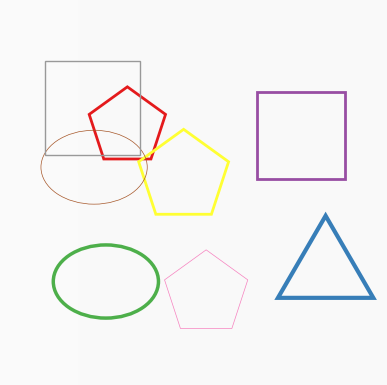[{"shape": "pentagon", "thickness": 2, "radius": 0.52, "center": [0.329, 0.671]}, {"shape": "triangle", "thickness": 3, "radius": 0.71, "center": [0.84, 0.297]}, {"shape": "oval", "thickness": 2.5, "radius": 0.68, "center": [0.273, 0.269]}, {"shape": "square", "thickness": 2, "radius": 0.57, "center": [0.778, 0.649]}, {"shape": "pentagon", "thickness": 2, "radius": 0.61, "center": [0.474, 0.542]}, {"shape": "oval", "thickness": 0.5, "radius": 0.69, "center": [0.243, 0.566]}, {"shape": "pentagon", "thickness": 0.5, "radius": 0.56, "center": [0.532, 0.238]}, {"shape": "square", "thickness": 1, "radius": 0.61, "center": [0.239, 0.72]}]